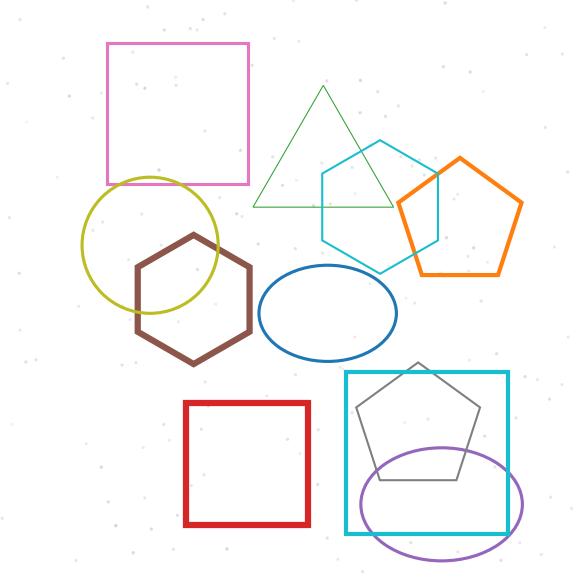[{"shape": "oval", "thickness": 1.5, "radius": 0.59, "center": [0.567, 0.457]}, {"shape": "pentagon", "thickness": 2, "radius": 0.56, "center": [0.796, 0.614]}, {"shape": "triangle", "thickness": 0.5, "radius": 0.7, "center": [0.56, 0.711]}, {"shape": "square", "thickness": 3, "radius": 0.53, "center": [0.427, 0.195]}, {"shape": "oval", "thickness": 1.5, "radius": 0.7, "center": [0.765, 0.126]}, {"shape": "hexagon", "thickness": 3, "radius": 0.56, "center": [0.335, 0.481]}, {"shape": "square", "thickness": 1.5, "radius": 0.61, "center": [0.307, 0.803]}, {"shape": "pentagon", "thickness": 1, "radius": 0.56, "center": [0.724, 0.259]}, {"shape": "circle", "thickness": 1.5, "radius": 0.59, "center": [0.26, 0.574]}, {"shape": "square", "thickness": 2, "radius": 0.7, "center": [0.739, 0.215]}, {"shape": "hexagon", "thickness": 1, "radius": 0.58, "center": [0.658, 0.641]}]